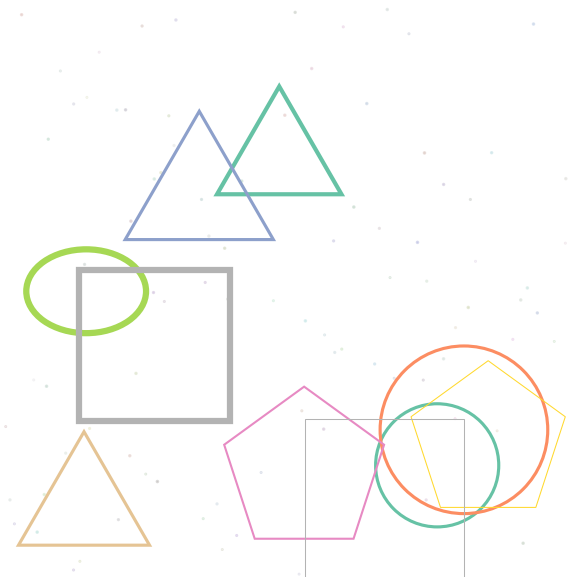[{"shape": "circle", "thickness": 1.5, "radius": 0.53, "center": [0.757, 0.193]}, {"shape": "triangle", "thickness": 2, "radius": 0.62, "center": [0.484, 0.725]}, {"shape": "circle", "thickness": 1.5, "radius": 0.73, "center": [0.803, 0.255]}, {"shape": "triangle", "thickness": 1.5, "radius": 0.74, "center": [0.345, 0.658]}, {"shape": "pentagon", "thickness": 1, "radius": 0.73, "center": [0.527, 0.184]}, {"shape": "oval", "thickness": 3, "radius": 0.52, "center": [0.149, 0.495]}, {"shape": "pentagon", "thickness": 0.5, "radius": 0.7, "center": [0.845, 0.234]}, {"shape": "triangle", "thickness": 1.5, "radius": 0.65, "center": [0.145, 0.121]}, {"shape": "square", "thickness": 0.5, "radius": 0.69, "center": [0.666, 0.136]}, {"shape": "square", "thickness": 3, "radius": 0.65, "center": [0.267, 0.402]}]